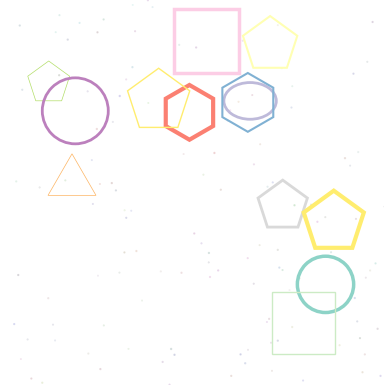[{"shape": "circle", "thickness": 2.5, "radius": 0.37, "center": [0.845, 0.261]}, {"shape": "pentagon", "thickness": 1.5, "radius": 0.37, "center": [0.702, 0.884]}, {"shape": "oval", "thickness": 2, "radius": 0.34, "center": [0.65, 0.738]}, {"shape": "hexagon", "thickness": 3, "radius": 0.36, "center": [0.492, 0.708]}, {"shape": "hexagon", "thickness": 1.5, "radius": 0.38, "center": [0.644, 0.734]}, {"shape": "triangle", "thickness": 0.5, "radius": 0.36, "center": [0.187, 0.529]}, {"shape": "pentagon", "thickness": 0.5, "radius": 0.29, "center": [0.126, 0.784]}, {"shape": "square", "thickness": 2.5, "radius": 0.42, "center": [0.537, 0.894]}, {"shape": "pentagon", "thickness": 2, "radius": 0.34, "center": [0.734, 0.465]}, {"shape": "circle", "thickness": 2, "radius": 0.43, "center": [0.196, 0.712]}, {"shape": "square", "thickness": 1, "radius": 0.41, "center": [0.789, 0.162]}, {"shape": "pentagon", "thickness": 1, "radius": 0.42, "center": [0.412, 0.738]}, {"shape": "pentagon", "thickness": 3, "radius": 0.41, "center": [0.867, 0.423]}]